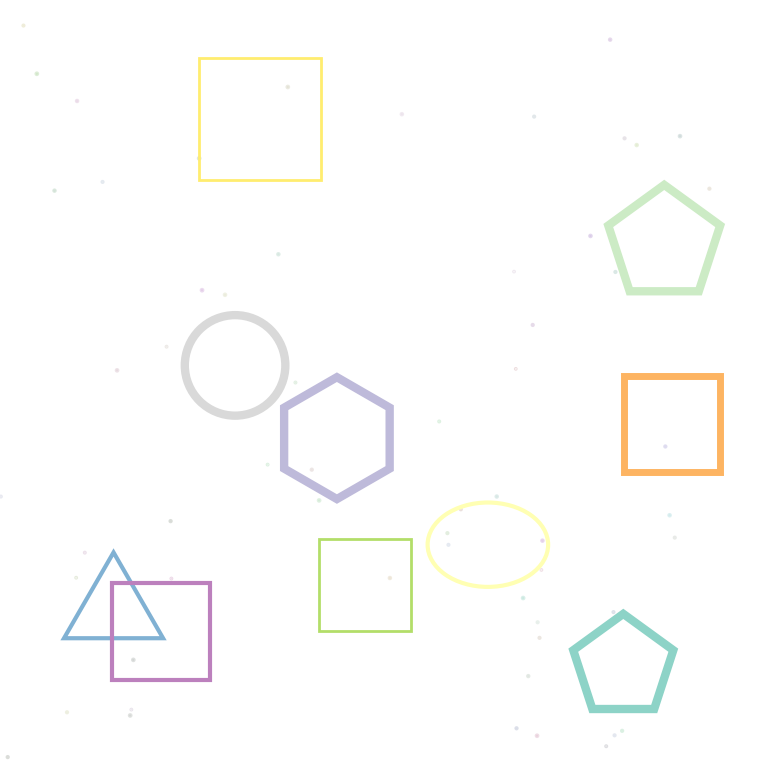[{"shape": "pentagon", "thickness": 3, "radius": 0.34, "center": [0.809, 0.134]}, {"shape": "oval", "thickness": 1.5, "radius": 0.39, "center": [0.634, 0.293]}, {"shape": "hexagon", "thickness": 3, "radius": 0.4, "center": [0.438, 0.431]}, {"shape": "triangle", "thickness": 1.5, "radius": 0.37, "center": [0.147, 0.208]}, {"shape": "square", "thickness": 2.5, "radius": 0.31, "center": [0.873, 0.449]}, {"shape": "square", "thickness": 1, "radius": 0.3, "center": [0.474, 0.24]}, {"shape": "circle", "thickness": 3, "radius": 0.33, "center": [0.305, 0.525]}, {"shape": "square", "thickness": 1.5, "radius": 0.32, "center": [0.209, 0.18]}, {"shape": "pentagon", "thickness": 3, "radius": 0.38, "center": [0.863, 0.684]}, {"shape": "square", "thickness": 1, "radius": 0.4, "center": [0.338, 0.845]}]